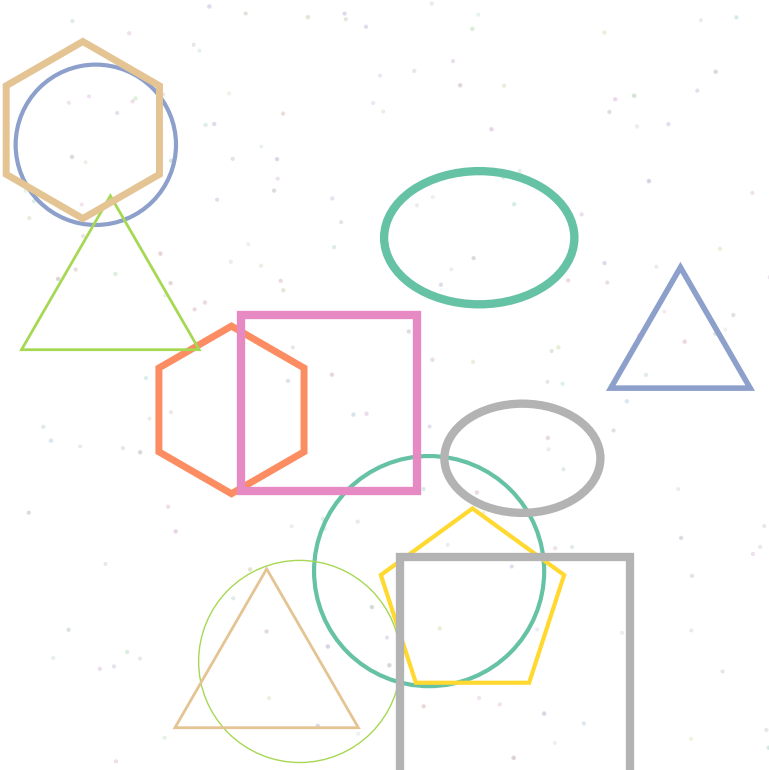[{"shape": "oval", "thickness": 3, "radius": 0.62, "center": [0.622, 0.691]}, {"shape": "circle", "thickness": 1.5, "radius": 0.75, "center": [0.557, 0.258]}, {"shape": "hexagon", "thickness": 2.5, "radius": 0.54, "center": [0.301, 0.468]}, {"shape": "circle", "thickness": 1.5, "radius": 0.52, "center": [0.124, 0.812]}, {"shape": "triangle", "thickness": 2, "radius": 0.52, "center": [0.884, 0.548]}, {"shape": "square", "thickness": 3, "radius": 0.57, "center": [0.427, 0.477]}, {"shape": "triangle", "thickness": 1, "radius": 0.67, "center": [0.143, 0.612]}, {"shape": "circle", "thickness": 0.5, "radius": 0.66, "center": [0.389, 0.141]}, {"shape": "pentagon", "thickness": 1.5, "radius": 0.63, "center": [0.614, 0.215]}, {"shape": "triangle", "thickness": 1, "radius": 0.69, "center": [0.346, 0.124]}, {"shape": "hexagon", "thickness": 2.5, "radius": 0.57, "center": [0.108, 0.831]}, {"shape": "oval", "thickness": 3, "radius": 0.51, "center": [0.678, 0.405]}, {"shape": "square", "thickness": 3, "radius": 0.75, "center": [0.669, 0.128]}]